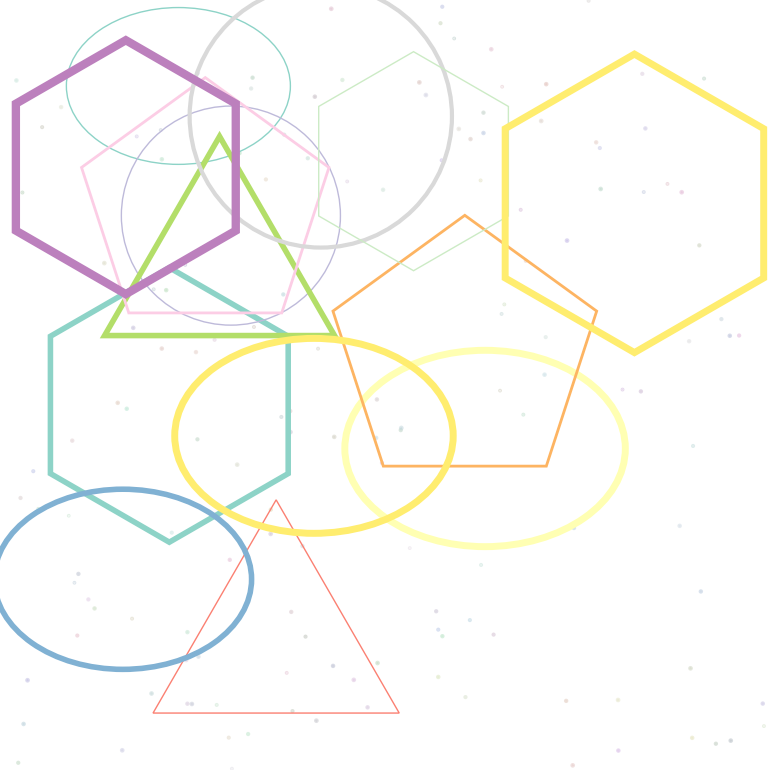[{"shape": "hexagon", "thickness": 2, "radius": 0.89, "center": [0.22, 0.474]}, {"shape": "oval", "thickness": 0.5, "radius": 0.73, "center": [0.232, 0.888]}, {"shape": "oval", "thickness": 2.5, "radius": 0.91, "center": [0.63, 0.418]}, {"shape": "circle", "thickness": 0.5, "radius": 0.71, "center": [0.3, 0.72]}, {"shape": "triangle", "thickness": 0.5, "radius": 0.92, "center": [0.359, 0.166]}, {"shape": "oval", "thickness": 2, "radius": 0.84, "center": [0.16, 0.248]}, {"shape": "pentagon", "thickness": 1, "radius": 0.9, "center": [0.604, 0.54]}, {"shape": "triangle", "thickness": 2, "radius": 0.86, "center": [0.285, 0.65]}, {"shape": "pentagon", "thickness": 1, "radius": 0.84, "center": [0.267, 0.73]}, {"shape": "circle", "thickness": 1.5, "radius": 0.85, "center": [0.417, 0.849]}, {"shape": "hexagon", "thickness": 3, "radius": 0.82, "center": [0.163, 0.783]}, {"shape": "hexagon", "thickness": 0.5, "radius": 0.71, "center": [0.537, 0.791]}, {"shape": "oval", "thickness": 2.5, "radius": 0.9, "center": [0.408, 0.434]}, {"shape": "hexagon", "thickness": 2.5, "radius": 0.97, "center": [0.824, 0.736]}]